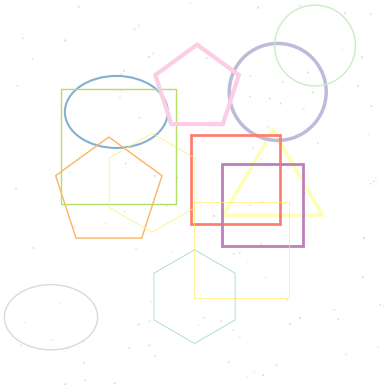[{"shape": "hexagon", "thickness": 0.5, "radius": 0.61, "center": [0.505, 0.23]}, {"shape": "triangle", "thickness": 2.5, "radius": 0.74, "center": [0.709, 0.515]}, {"shape": "circle", "thickness": 2.5, "radius": 0.63, "center": [0.721, 0.761]}, {"shape": "square", "thickness": 2, "radius": 0.58, "center": [0.612, 0.533]}, {"shape": "oval", "thickness": 1.5, "radius": 0.67, "center": [0.302, 0.709]}, {"shape": "pentagon", "thickness": 1, "radius": 0.73, "center": [0.283, 0.499]}, {"shape": "square", "thickness": 1, "radius": 0.75, "center": [0.308, 0.619]}, {"shape": "pentagon", "thickness": 3, "radius": 0.57, "center": [0.512, 0.77]}, {"shape": "oval", "thickness": 1, "radius": 0.61, "center": [0.133, 0.176]}, {"shape": "square", "thickness": 2, "radius": 0.53, "center": [0.682, 0.468]}, {"shape": "circle", "thickness": 1, "radius": 0.52, "center": [0.818, 0.882]}, {"shape": "hexagon", "thickness": 0.5, "radius": 0.64, "center": [0.395, 0.525]}, {"shape": "square", "thickness": 0.5, "radius": 0.62, "center": [0.628, 0.351]}]